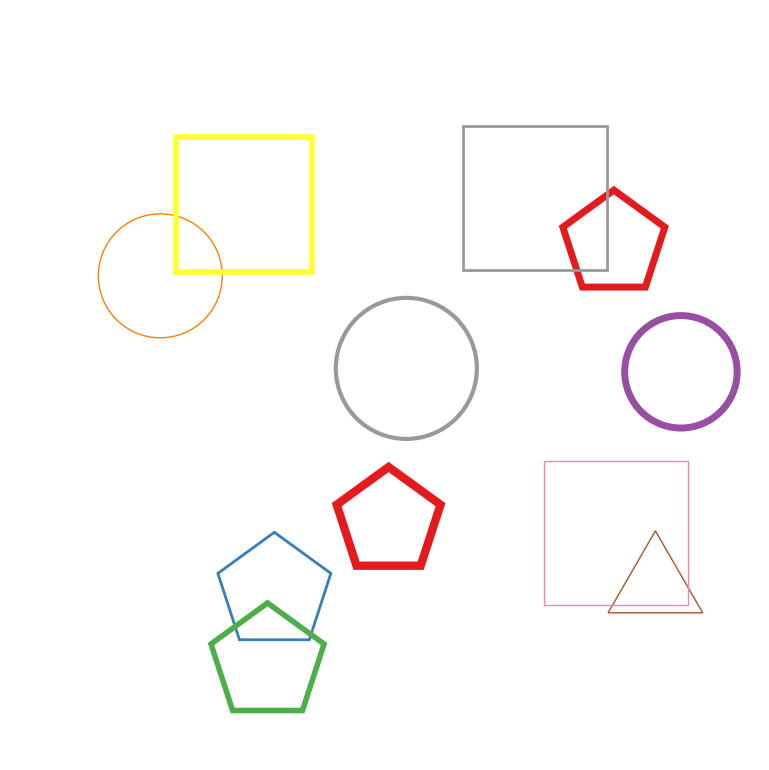[{"shape": "pentagon", "thickness": 3, "radius": 0.35, "center": [0.505, 0.323]}, {"shape": "pentagon", "thickness": 2.5, "radius": 0.35, "center": [0.797, 0.683]}, {"shape": "pentagon", "thickness": 1, "radius": 0.39, "center": [0.356, 0.232]}, {"shape": "pentagon", "thickness": 2, "radius": 0.39, "center": [0.347, 0.14]}, {"shape": "circle", "thickness": 2.5, "radius": 0.37, "center": [0.884, 0.517]}, {"shape": "circle", "thickness": 0.5, "radius": 0.4, "center": [0.208, 0.642]}, {"shape": "square", "thickness": 2, "radius": 0.44, "center": [0.317, 0.734]}, {"shape": "triangle", "thickness": 0.5, "radius": 0.35, "center": [0.851, 0.24]}, {"shape": "square", "thickness": 0.5, "radius": 0.47, "center": [0.799, 0.308]}, {"shape": "circle", "thickness": 1.5, "radius": 0.46, "center": [0.528, 0.522]}, {"shape": "square", "thickness": 1, "radius": 0.47, "center": [0.694, 0.743]}]